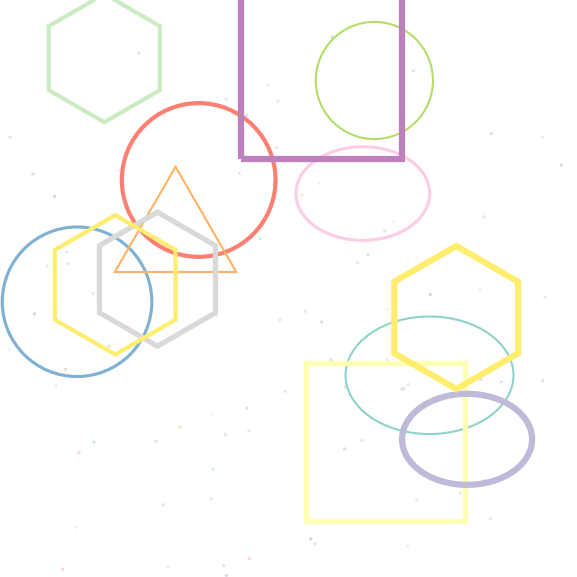[{"shape": "oval", "thickness": 1, "radius": 0.73, "center": [0.744, 0.349]}, {"shape": "square", "thickness": 2.5, "radius": 0.69, "center": [0.668, 0.234]}, {"shape": "oval", "thickness": 3, "radius": 0.56, "center": [0.809, 0.238]}, {"shape": "circle", "thickness": 2, "radius": 0.67, "center": [0.344, 0.687]}, {"shape": "circle", "thickness": 1.5, "radius": 0.65, "center": [0.133, 0.477]}, {"shape": "triangle", "thickness": 1, "radius": 0.61, "center": [0.304, 0.589]}, {"shape": "circle", "thickness": 1, "radius": 0.51, "center": [0.648, 0.86]}, {"shape": "oval", "thickness": 1.5, "radius": 0.58, "center": [0.628, 0.664]}, {"shape": "hexagon", "thickness": 2.5, "radius": 0.58, "center": [0.273, 0.516]}, {"shape": "square", "thickness": 3, "radius": 0.7, "center": [0.557, 0.864]}, {"shape": "hexagon", "thickness": 2, "radius": 0.56, "center": [0.181, 0.898]}, {"shape": "hexagon", "thickness": 2, "radius": 0.6, "center": [0.199, 0.506]}, {"shape": "hexagon", "thickness": 3, "radius": 0.62, "center": [0.79, 0.449]}]